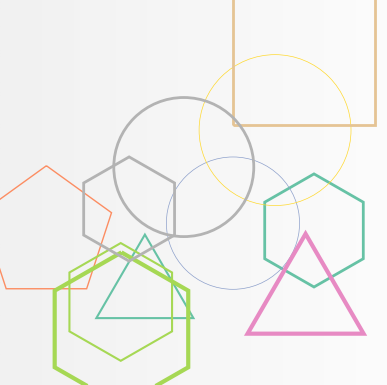[{"shape": "triangle", "thickness": 1.5, "radius": 0.72, "center": [0.374, 0.246]}, {"shape": "hexagon", "thickness": 2, "radius": 0.73, "center": [0.81, 0.401]}, {"shape": "pentagon", "thickness": 1, "radius": 0.88, "center": [0.12, 0.393]}, {"shape": "circle", "thickness": 0.5, "radius": 0.86, "center": [0.601, 0.42]}, {"shape": "triangle", "thickness": 3, "radius": 0.86, "center": [0.789, 0.22]}, {"shape": "hexagon", "thickness": 1.5, "radius": 0.76, "center": [0.312, 0.216]}, {"shape": "hexagon", "thickness": 3, "radius": 0.99, "center": [0.313, 0.145]}, {"shape": "circle", "thickness": 0.5, "radius": 0.98, "center": [0.71, 0.662]}, {"shape": "square", "thickness": 2, "radius": 0.91, "center": [0.784, 0.858]}, {"shape": "circle", "thickness": 2, "radius": 0.9, "center": [0.474, 0.566]}, {"shape": "hexagon", "thickness": 2, "radius": 0.68, "center": [0.333, 0.457]}]